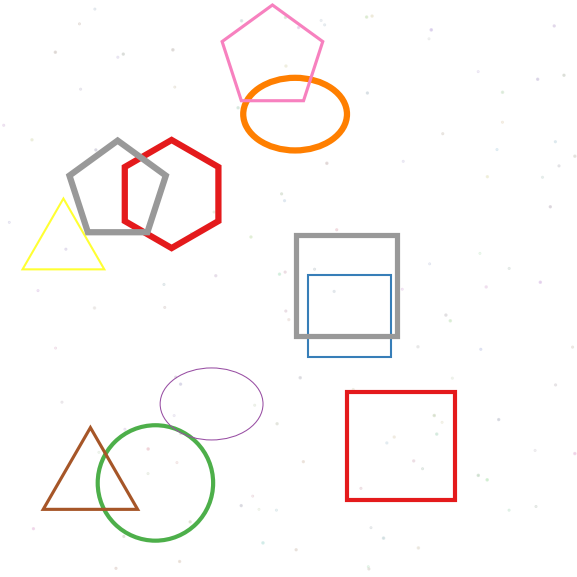[{"shape": "square", "thickness": 2, "radius": 0.47, "center": [0.694, 0.226]}, {"shape": "hexagon", "thickness": 3, "radius": 0.47, "center": [0.297, 0.663]}, {"shape": "square", "thickness": 1, "radius": 0.36, "center": [0.605, 0.452]}, {"shape": "circle", "thickness": 2, "radius": 0.5, "center": [0.269, 0.163]}, {"shape": "oval", "thickness": 0.5, "radius": 0.45, "center": [0.366, 0.3]}, {"shape": "oval", "thickness": 3, "radius": 0.45, "center": [0.511, 0.802]}, {"shape": "triangle", "thickness": 1, "radius": 0.41, "center": [0.11, 0.574]}, {"shape": "triangle", "thickness": 1.5, "radius": 0.47, "center": [0.157, 0.164]}, {"shape": "pentagon", "thickness": 1.5, "radius": 0.46, "center": [0.472, 0.899]}, {"shape": "square", "thickness": 2.5, "radius": 0.44, "center": [0.601, 0.504]}, {"shape": "pentagon", "thickness": 3, "radius": 0.44, "center": [0.204, 0.668]}]